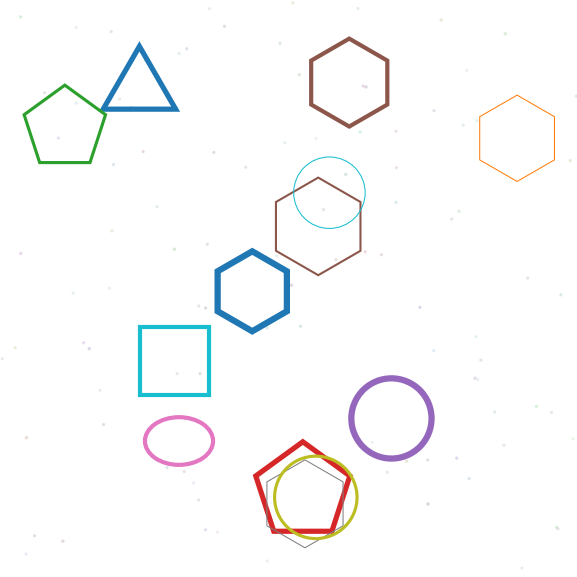[{"shape": "hexagon", "thickness": 3, "radius": 0.35, "center": [0.437, 0.495]}, {"shape": "triangle", "thickness": 2.5, "radius": 0.36, "center": [0.241, 0.846]}, {"shape": "hexagon", "thickness": 0.5, "radius": 0.37, "center": [0.895, 0.76]}, {"shape": "pentagon", "thickness": 1.5, "radius": 0.37, "center": [0.112, 0.778]}, {"shape": "pentagon", "thickness": 2.5, "radius": 0.43, "center": [0.524, 0.148]}, {"shape": "circle", "thickness": 3, "radius": 0.35, "center": [0.678, 0.275]}, {"shape": "hexagon", "thickness": 1, "radius": 0.42, "center": [0.551, 0.607]}, {"shape": "hexagon", "thickness": 2, "radius": 0.38, "center": [0.605, 0.856]}, {"shape": "oval", "thickness": 2, "radius": 0.29, "center": [0.31, 0.235]}, {"shape": "hexagon", "thickness": 0.5, "radius": 0.38, "center": [0.528, 0.127]}, {"shape": "circle", "thickness": 1.5, "radius": 0.36, "center": [0.547, 0.138]}, {"shape": "circle", "thickness": 0.5, "radius": 0.31, "center": [0.57, 0.665]}, {"shape": "square", "thickness": 2, "radius": 0.3, "center": [0.301, 0.374]}]